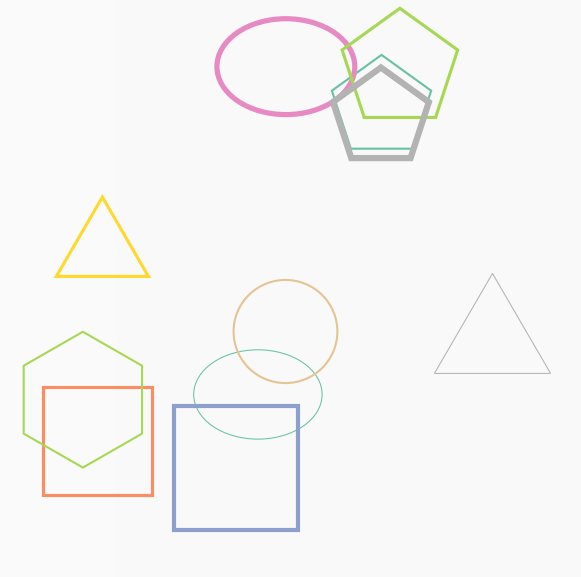[{"shape": "oval", "thickness": 0.5, "radius": 0.55, "center": [0.444, 0.316]}, {"shape": "pentagon", "thickness": 1, "radius": 0.45, "center": [0.656, 0.814]}, {"shape": "square", "thickness": 1.5, "radius": 0.47, "center": [0.168, 0.235]}, {"shape": "square", "thickness": 2, "radius": 0.53, "center": [0.406, 0.189]}, {"shape": "oval", "thickness": 2.5, "radius": 0.59, "center": [0.492, 0.884]}, {"shape": "pentagon", "thickness": 1.5, "radius": 0.52, "center": [0.688, 0.88]}, {"shape": "hexagon", "thickness": 1, "radius": 0.59, "center": [0.143, 0.307]}, {"shape": "triangle", "thickness": 1.5, "radius": 0.46, "center": [0.176, 0.566]}, {"shape": "circle", "thickness": 1, "radius": 0.45, "center": [0.491, 0.425]}, {"shape": "pentagon", "thickness": 3, "radius": 0.43, "center": [0.655, 0.796]}, {"shape": "triangle", "thickness": 0.5, "radius": 0.58, "center": [0.847, 0.41]}]